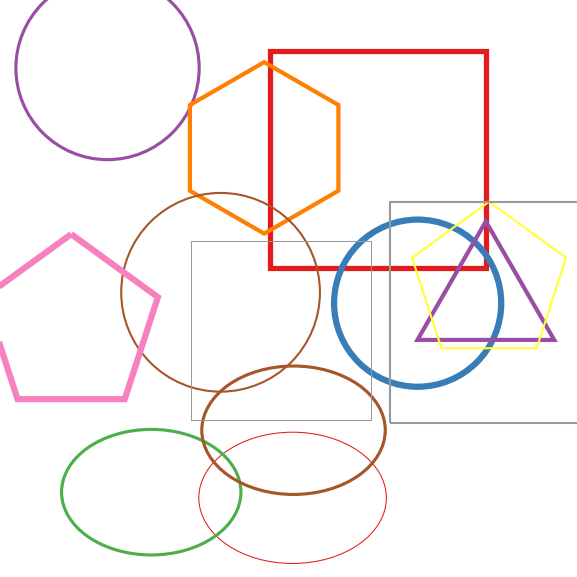[{"shape": "square", "thickness": 2.5, "radius": 0.94, "center": [0.654, 0.723]}, {"shape": "oval", "thickness": 0.5, "radius": 0.81, "center": [0.507, 0.137]}, {"shape": "circle", "thickness": 3, "radius": 0.72, "center": [0.723, 0.474]}, {"shape": "oval", "thickness": 1.5, "radius": 0.78, "center": [0.262, 0.147]}, {"shape": "triangle", "thickness": 2, "radius": 0.68, "center": [0.841, 0.479]}, {"shape": "circle", "thickness": 1.5, "radius": 0.79, "center": [0.186, 0.881]}, {"shape": "hexagon", "thickness": 2, "radius": 0.74, "center": [0.457, 0.743]}, {"shape": "pentagon", "thickness": 1, "radius": 0.7, "center": [0.847, 0.51]}, {"shape": "circle", "thickness": 1, "radius": 0.86, "center": [0.382, 0.493]}, {"shape": "oval", "thickness": 1.5, "radius": 0.79, "center": [0.508, 0.254]}, {"shape": "pentagon", "thickness": 3, "radius": 0.79, "center": [0.123, 0.436]}, {"shape": "square", "thickness": 0.5, "radius": 0.78, "center": [0.486, 0.427]}, {"shape": "square", "thickness": 1, "radius": 0.96, "center": [0.867, 0.458]}]